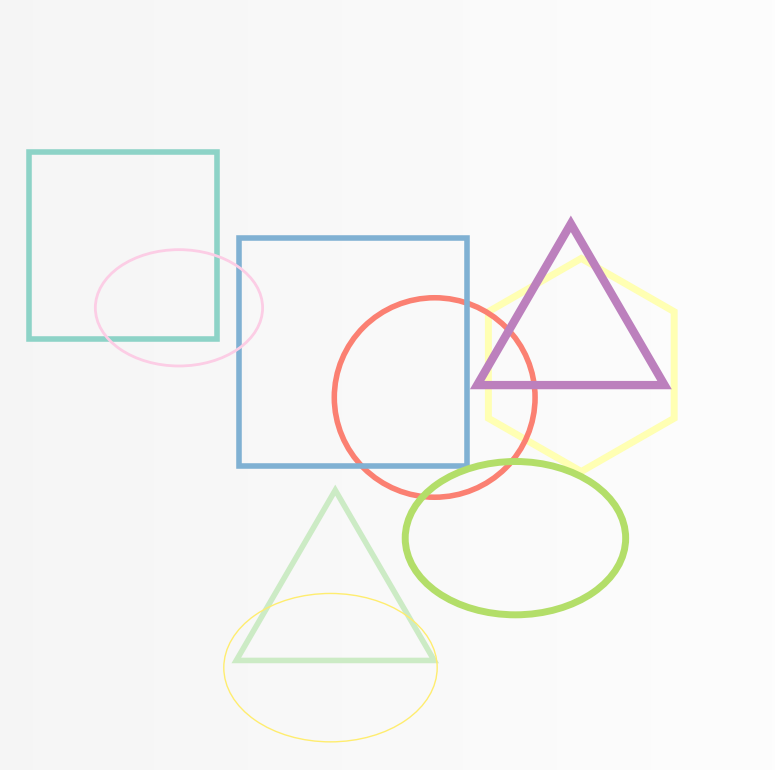[{"shape": "square", "thickness": 2, "radius": 0.61, "center": [0.159, 0.681]}, {"shape": "hexagon", "thickness": 2.5, "radius": 0.69, "center": [0.75, 0.526]}, {"shape": "circle", "thickness": 2, "radius": 0.65, "center": [0.561, 0.484]}, {"shape": "square", "thickness": 2, "radius": 0.74, "center": [0.455, 0.543]}, {"shape": "oval", "thickness": 2.5, "radius": 0.71, "center": [0.665, 0.301]}, {"shape": "oval", "thickness": 1, "radius": 0.54, "center": [0.231, 0.6]}, {"shape": "triangle", "thickness": 3, "radius": 0.7, "center": [0.737, 0.57]}, {"shape": "triangle", "thickness": 2, "radius": 0.74, "center": [0.433, 0.216]}, {"shape": "oval", "thickness": 0.5, "radius": 0.69, "center": [0.426, 0.133]}]